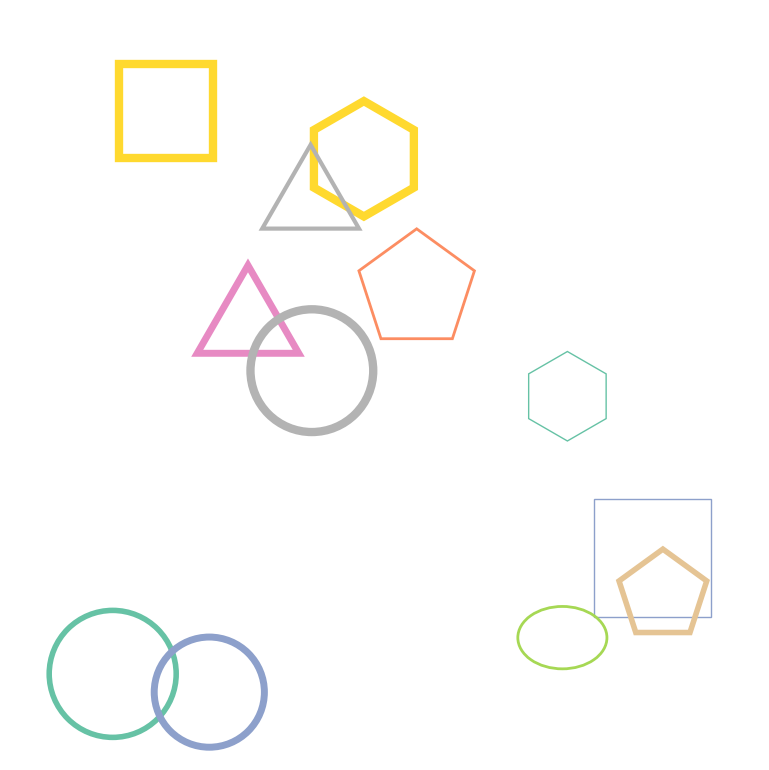[{"shape": "circle", "thickness": 2, "radius": 0.41, "center": [0.146, 0.125]}, {"shape": "hexagon", "thickness": 0.5, "radius": 0.29, "center": [0.737, 0.485]}, {"shape": "pentagon", "thickness": 1, "radius": 0.39, "center": [0.541, 0.624]}, {"shape": "square", "thickness": 0.5, "radius": 0.38, "center": [0.847, 0.275]}, {"shape": "circle", "thickness": 2.5, "radius": 0.36, "center": [0.272, 0.101]}, {"shape": "triangle", "thickness": 2.5, "radius": 0.38, "center": [0.322, 0.579]}, {"shape": "oval", "thickness": 1, "radius": 0.29, "center": [0.73, 0.172]}, {"shape": "hexagon", "thickness": 3, "radius": 0.37, "center": [0.473, 0.794]}, {"shape": "square", "thickness": 3, "radius": 0.3, "center": [0.215, 0.856]}, {"shape": "pentagon", "thickness": 2, "radius": 0.3, "center": [0.861, 0.227]}, {"shape": "triangle", "thickness": 1.5, "radius": 0.36, "center": [0.403, 0.739]}, {"shape": "circle", "thickness": 3, "radius": 0.4, "center": [0.405, 0.519]}]